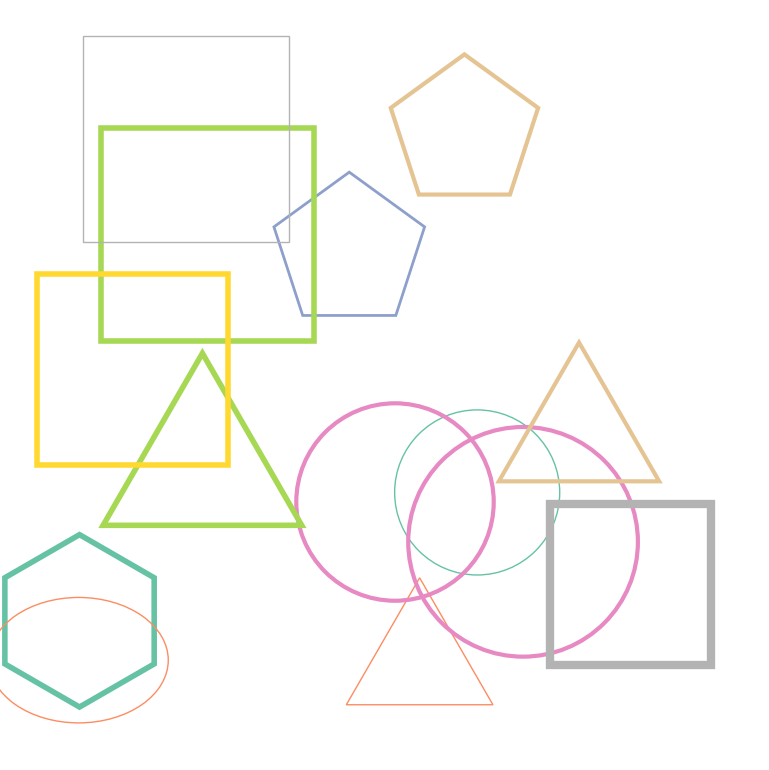[{"shape": "hexagon", "thickness": 2, "radius": 0.56, "center": [0.103, 0.194]}, {"shape": "circle", "thickness": 0.5, "radius": 0.54, "center": [0.62, 0.36]}, {"shape": "triangle", "thickness": 0.5, "radius": 0.55, "center": [0.545, 0.14]}, {"shape": "oval", "thickness": 0.5, "radius": 0.58, "center": [0.102, 0.143]}, {"shape": "pentagon", "thickness": 1, "radius": 0.51, "center": [0.454, 0.674]}, {"shape": "circle", "thickness": 1.5, "radius": 0.64, "center": [0.513, 0.348]}, {"shape": "circle", "thickness": 1.5, "radius": 0.75, "center": [0.679, 0.296]}, {"shape": "square", "thickness": 2, "radius": 0.69, "center": [0.269, 0.695]}, {"shape": "triangle", "thickness": 2, "radius": 0.74, "center": [0.263, 0.392]}, {"shape": "square", "thickness": 2, "radius": 0.62, "center": [0.172, 0.52]}, {"shape": "pentagon", "thickness": 1.5, "radius": 0.5, "center": [0.603, 0.829]}, {"shape": "triangle", "thickness": 1.5, "radius": 0.6, "center": [0.752, 0.435]}, {"shape": "square", "thickness": 0.5, "radius": 0.67, "center": [0.242, 0.82]}, {"shape": "square", "thickness": 3, "radius": 0.52, "center": [0.819, 0.241]}]